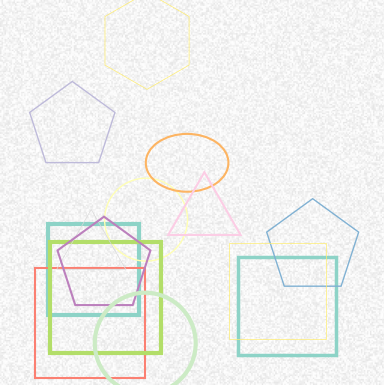[{"shape": "square", "thickness": 3, "radius": 0.59, "center": [0.242, 0.3]}, {"shape": "square", "thickness": 2.5, "radius": 0.64, "center": [0.744, 0.204]}, {"shape": "circle", "thickness": 1, "radius": 0.54, "center": [0.379, 0.43]}, {"shape": "pentagon", "thickness": 1, "radius": 0.58, "center": [0.188, 0.672]}, {"shape": "square", "thickness": 1.5, "radius": 0.71, "center": [0.233, 0.16]}, {"shape": "pentagon", "thickness": 1, "radius": 0.63, "center": [0.812, 0.358]}, {"shape": "oval", "thickness": 1.5, "radius": 0.54, "center": [0.486, 0.577]}, {"shape": "square", "thickness": 3, "radius": 0.72, "center": [0.275, 0.227]}, {"shape": "triangle", "thickness": 1.5, "radius": 0.54, "center": [0.531, 0.444]}, {"shape": "triangle", "thickness": 0.5, "radius": 0.52, "center": [0.237, 0.352]}, {"shape": "pentagon", "thickness": 1.5, "radius": 0.63, "center": [0.27, 0.31]}, {"shape": "circle", "thickness": 3, "radius": 0.66, "center": [0.377, 0.109]}, {"shape": "hexagon", "thickness": 0.5, "radius": 0.63, "center": [0.382, 0.894]}, {"shape": "square", "thickness": 0.5, "radius": 0.63, "center": [0.721, 0.245]}]